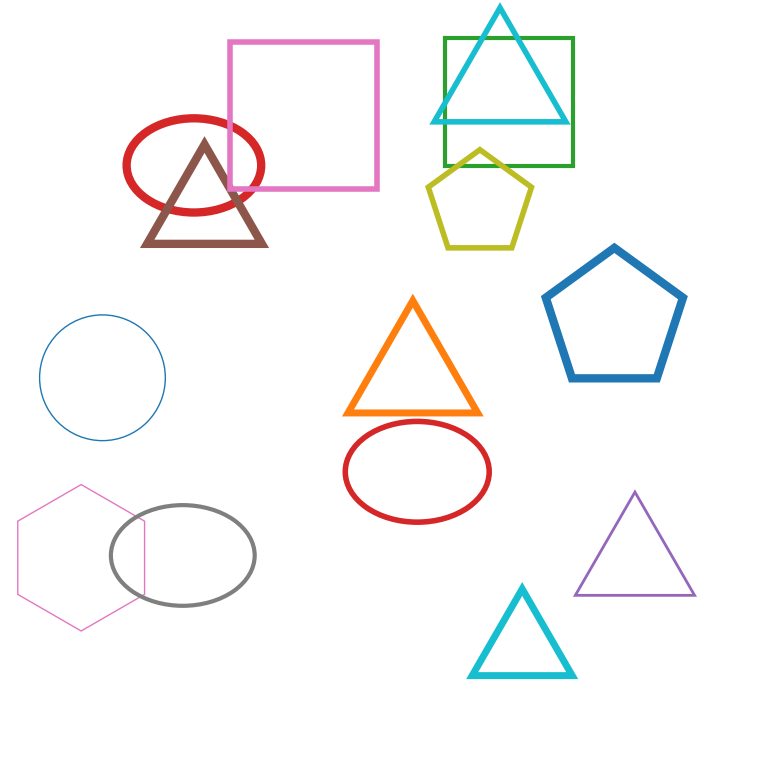[{"shape": "pentagon", "thickness": 3, "radius": 0.47, "center": [0.798, 0.584]}, {"shape": "circle", "thickness": 0.5, "radius": 0.41, "center": [0.133, 0.509]}, {"shape": "triangle", "thickness": 2.5, "radius": 0.49, "center": [0.536, 0.512]}, {"shape": "square", "thickness": 1.5, "radius": 0.42, "center": [0.661, 0.868]}, {"shape": "oval", "thickness": 2, "radius": 0.47, "center": [0.542, 0.387]}, {"shape": "oval", "thickness": 3, "radius": 0.44, "center": [0.252, 0.785]}, {"shape": "triangle", "thickness": 1, "radius": 0.45, "center": [0.825, 0.272]}, {"shape": "triangle", "thickness": 3, "radius": 0.43, "center": [0.266, 0.726]}, {"shape": "hexagon", "thickness": 0.5, "radius": 0.48, "center": [0.105, 0.276]}, {"shape": "square", "thickness": 2, "radius": 0.48, "center": [0.394, 0.85]}, {"shape": "oval", "thickness": 1.5, "radius": 0.47, "center": [0.237, 0.279]}, {"shape": "pentagon", "thickness": 2, "radius": 0.35, "center": [0.623, 0.735]}, {"shape": "triangle", "thickness": 2.5, "radius": 0.38, "center": [0.678, 0.16]}, {"shape": "triangle", "thickness": 2, "radius": 0.49, "center": [0.649, 0.891]}]